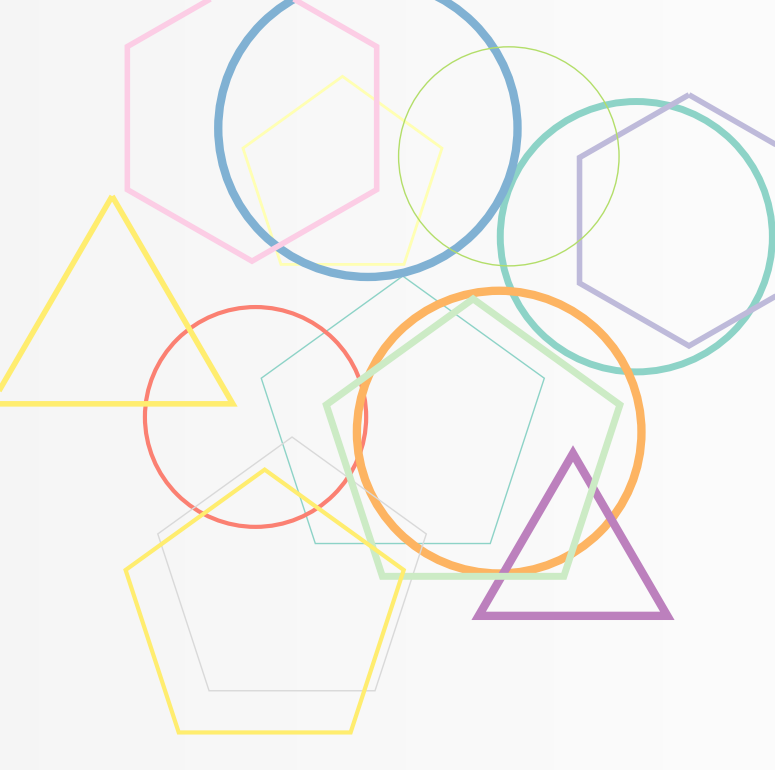[{"shape": "pentagon", "thickness": 0.5, "radius": 0.96, "center": [0.52, 0.449]}, {"shape": "circle", "thickness": 2.5, "radius": 0.88, "center": [0.821, 0.693]}, {"shape": "pentagon", "thickness": 1, "radius": 0.67, "center": [0.442, 0.766]}, {"shape": "hexagon", "thickness": 2, "radius": 0.82, "center": [0.889, 0.714]}, {"shape": "circle", "thickness": 1.5, "radius": 0.71, "center": [0.33, 0.458]}, {"shape": "circle", "thickness": 3, "radius": 0.97, "center": [0.475, 0.833]}, {"shape": "circle", "thickness": 3, "radius": 0.92, "center": [0.644, 0.439]}, {"shape": "circle", "thickness": 0.5, "radius": 0.71, "center": [0.657, 0.797]}, {"shape": "hexagon", "thickness": 2, "radius": 0.93, "center": [0.325, 0.847]}, {"shape": "pentagon", "thickness": 0.5, "radius": 0.91, "center": [0.377, 0.25]}, {"shape": "triangle", "thickness": 3, "radius": 0.7, "center": [0.739, 0.27]}, {"shape": "pentagon", "thickness": 2.5, "radius": 1.0, "center": [0.61, 0.413]}, {"shape": "triangle", "thickness": 2, "radius": 0.9, "center": [0.145, 0.565]}, {"shape": "pentagon", "thickness": 1.5, "radius": 0.94, "center": [0.342, 0.201]}]